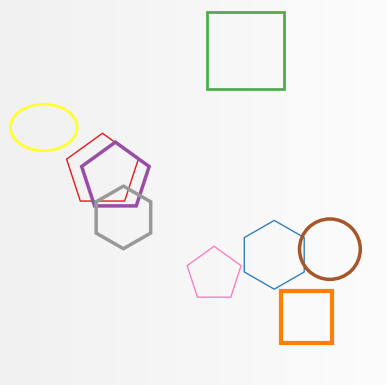[{"shape": "pentagon", "thickness": 1, "radius": 0.49, "center": [0.264, 0.557]}, {"shape": "hexagon", "thickness": 1, "radius": 0.45, "center": [0.708, 0.338]}, {"shape": "square", "thickness": 2, "radius": 0.5, "center": [0.634, 0.869]}, {"shape": "pentagon", "thickness": 2.5, "radius": 0.46, "center": [0.298, 0.539]}, {"shape": "square", "thickness": 3, "radius": 0.33, "center": [0.791, 0.177]}, {"shape": "oval", "thickness": 2, "radius": 0.43, "center": [0.113, 0.669]}, {"shape": "circle", "thickness": 2.5, "radius": 0.39, "center": [0.851, 0.353]}, {"shape": "pentagon", "thickness": 1, "radius": 0.37, "center": [0.553, 0.287]}, {"shape": "hexagon", "thickness": 2.5, "radius": 0.41, "center": [0.319, 0.435]}]